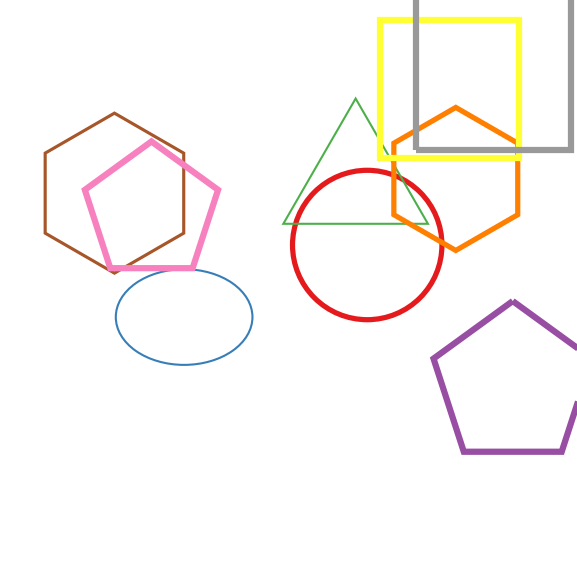[{"shape": "circle", "thickness": 2.5, "radius": 0.65, "center": [0.636, 0.575]}, {"shape": "oval", "thickness": 1, "radius": 0.59, "center": [0.319, 0.45]}, {"shape": "triangle", "thickness": 1, "radius": 0.72, "center": [0.616, 0.684]}, {"shape": "pentagon", "thickness": 3, "radius": 0.72, "center": [0.888, 0.334]}, {"shape": "hexagon", "thickness": 2.5, "radius": 0.62, "center": [0.789, 0.689]}, {"shape": "square", "thickness": 3, "radius": 0.6, "center": [0.779, 0.845]}, {"shape": "hexagon", "thickness": 1.5, "radius": 0.69, "center": [0.198, 0.665]}, {"shape": "pentagon", "thickness": 3, "radius": 0.61, "center": [0.262, 0.633]}, {"shape": "square", "thickness": 3, "radius": 0.67, "center": [0.855, 0.873]}]